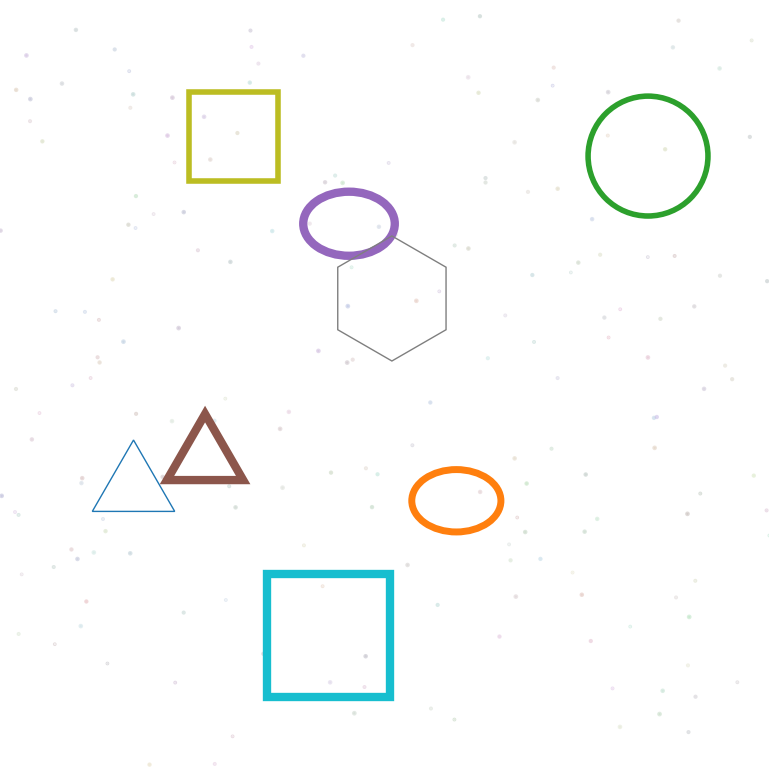[{"shape": "triangle", "thickness": 0.5, "radius": 0.31, "center": [0.173, 0.367]}, {"shape": "oval", "thickness": 2.5, "radius": 0.29, "center": [0.593, 0.35]}, {"shape": "circle", "thickness": 2, "radius": 0.39, "center": [0.842, 0.797]}, {"shape": "oval", "thickness": 3, "radius": 0.3, "center": [0.453, 0.709]}, {"shape": "triangle", "thickness": 3, "radius": 0.29, "center": [0.266, 0.405]}, {"shape": "hexagon", "thickness": 0.5, "radius": 0.41, "center": [0.509, 0.612]}, {"shape": "square", "thickness": 2, "radius": 0.29, "center": [0.303, 0.823]}, {"shape": "square", "thickness": 3, "radius": 0.4, "center": [0.426, 0.174]}]